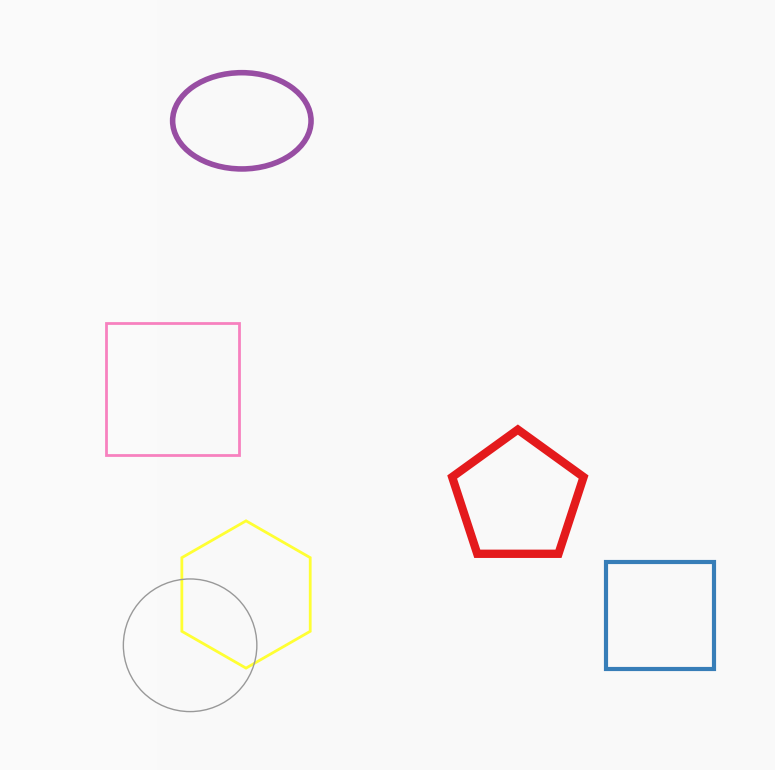[{"shape": "pentagon", "thickness": 3, "radius": 0.45, "center": [0.668, 0.353]}, {"shape": "square", "thickness": 1.5, "radius": 0.35, "center": [0.852, 0.2]}, {"shape": "oval", "thickness": 2, "radius": 0.45, "center": [0.312, 0.843]}, {"shape": "hexagon", "thickness": 1, "radius": 0.48, "center": [0.317, 0.228]}, {"shape": "square", "thickness": 1, "radius": 0.43, "center": [0.222, 0.494]}, {"shape": "circle", "thickness": 0.5, "radius": 0.43, "center": [0.245, 0.162]}]